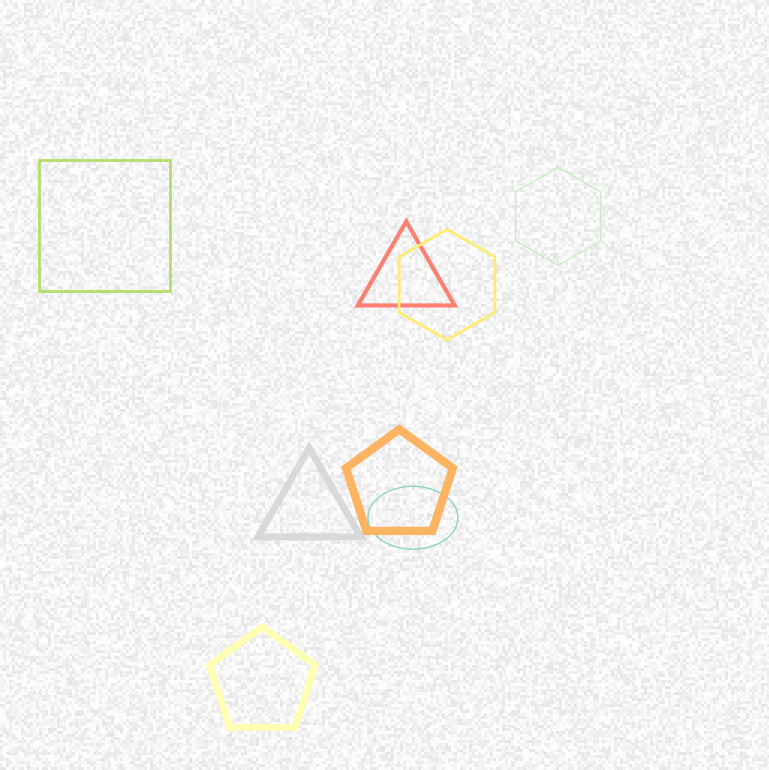[{"shape": "oval", "thickness": 0.5, "radius": 0.29, "center": [0.536, 0.328]}, {"shape": "pentagon", "thickness": 2.5, "radius": 0.36, "center": [0.341, 0.114]}, {"shape": "triangle", "thickness": 1.5, "radius": 0.36, "center": [0.528, 0.64]}, {"shape": "pentagon", "thickness": 3, "radius": 0.36, "center": [0.519, 0.37]}, {"shape": "square", "thickness": 1, "radius": 0.42, "center": [0.135, 0.707]}, {"shape": "triangle", "thickness": 2.5, "radius": 0.39, "center": [0.402, 0.341]}, {"shape": "hexagon", "thickness": 0.5, "radius": 0.32, "center": [0.725, 0.719]}, {"shape": "hexagon", "thickness": 1, "radius": 0.36, "center": [0.58, 0.63]}]